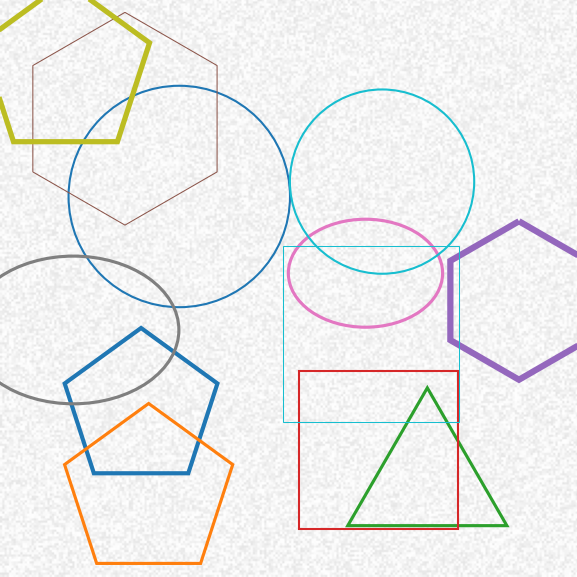[{"shape": "pentagon", "thickness": 2, "radius": 0.7, "center": [0.244, 0.292]}, {"shape": "circle", "thickness": 1, "radius": 0.96, "center": [0.31, 0.659]}, {"shape": "pentagon", "thickness": 1.5, "radius": 0.77, "center": [0.257, 0.147]}, {"shape": "triangle", "thickness": 1.5, "radius": 0.8, "center": [0.74, 0.168]}, {"shape": "square", "thickness": 1, "radius": 0.69, "center": [0.656, 0.22]}, {"shape": "hexagon", "thickness": 3, "radius": 0.69, "center": [0.899, 0.479]}, {"shape": "hexagon", "thickness": 0.5, "radius": 0.92, "center": [0.216, 0.794]}, {"shape": "oval", "thickness": 1.5, "radius": 0.67, "center": [0.633, 0.526]}, {"shape": "oval", "thickness": 1.5, "radius": 0.91, "center": [0.127, 0.428]}, {"shape": "pentagon", "thickness": 2.5, "radius": 0.77, "center": [0.113, 0.878]}, {"shape": "square", "thickness": 0.5, "radius": 0.76, "center": [0.642, 0.421]}, {"shape": "circle", "thickness": 1, "radius": 0.8, "center": [0.662, 0.685]}]